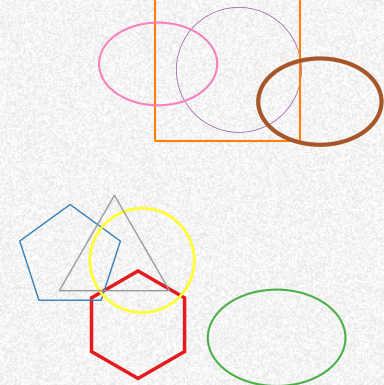[{"shape": "hexagon", "thickness": 2.5, "radius": 0.7, "center": [0.359, 0.157]}, {"shape": "pentagon", "thickness": 1, "radius": 0.69, "center": [0.182, 0.331]}, {"shape": "oval", "thickness": 1.5, "radius": 0.89, "center": [0.719, 0.123]}, {"shape": "circle", "thickness": 0.5, "radius": 0.81, "center": [0.62, 0.819]}, {"shape": "square", "thickness": 1.5, "radius": 0.95, "center": [0.591, 0.823]}, {"shape": "circle", "thickness": 2, "radius": 0.68, "center": [0.369, 0.324]}, {"shape": "oval", "thickness": 3, "radius": 0.8, "center": [0.831, 0.736]}, {"shape": "oval", "thickness": 1.5, "radius": 0.77, "center": [0.411, 0.834]}, {"shape": "triangle", "thickness": 1, "radius": 0.83, "center": [0.297, 0.328]}]